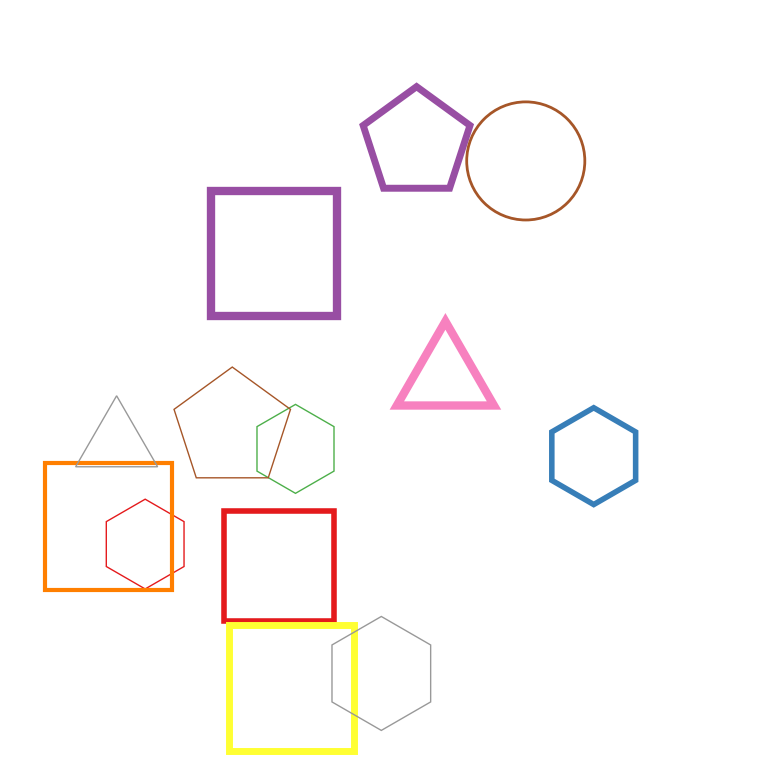[{"shape": "square", "thickness": 2, "radius": 0.36, "center": [0.363, 0.265]}, {"shape": "hexagon", "thickness": 0.5, "radius": 0.29, "center": [0.189, 0.293]}, {"shape": "hexagon", "thickness": 2, "radius": 0.31, "center": [0.771, 0.408]}, {"shape": "hexagon", "thickness": 0.5, "radius": 0.29, "center": [0.384, 0.417]}, {"shape": "pentagon", "thickness": 2.5, "radius": 0.36, "center": [0.541, 0.815]}, {"shape": "square", "thickness": 3, "radius": 0.41, "center": [0.356, 0.671]}, {"shape": "square", "thickness": 1.5, "radius": 0.41, "center": [0.141, 0.316]}, {"shape": "square", "thickness": 2.5, "radius": 0.41, "center": [0.378, 0.107]}, {"shape": "pentagon", "thickness": 0.5, "radius": 0.4, "center": [0.302, 0.444]}, {"shape": "circle", "thickness": 1, "radius": 0.38, "center": [0.683, 0.791]}, {"shape": "triangle", "thickness": 3, "radius": 0.36, "center": [0.578, 0.51]}, {"shape": "hexagon", "thickness": 0.5, "radius": 0.37, "center": [0.495, 0.125]}, {"shape": "triangle", "thickness": 0.5, "radius": 0.31, "center": [0.151, 0.425]}]